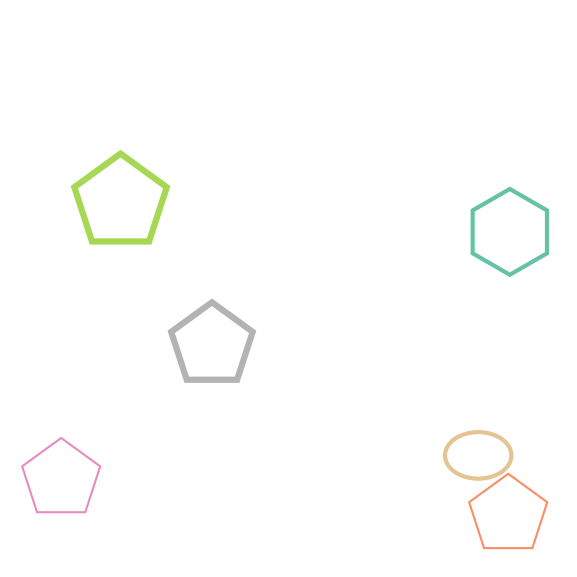[{"shape": "hexagon", "thickness": 2, "radius": 0.37, "center": [0.883, 0.598]}, {"shape": "pentagon", "thickness": 1, "radius": 0.36, "center": [0.88, 0.108]}, {"shape": "pentagon", "thickness": 1, "radius": 0.36, "center": [0.106, 0.17]}, {"shape": "pentagon", "thickness": 3, "radius": 0.42, "center": [0.209, 0.649]}, {"shape": "oval", "thickness": 2, "radius": 0.29, "center": [0.828, 0.211]}, {"shape": "pentagon", "thickness": 3, "radius": 0.37, "center": [0.367, 0.402]}]